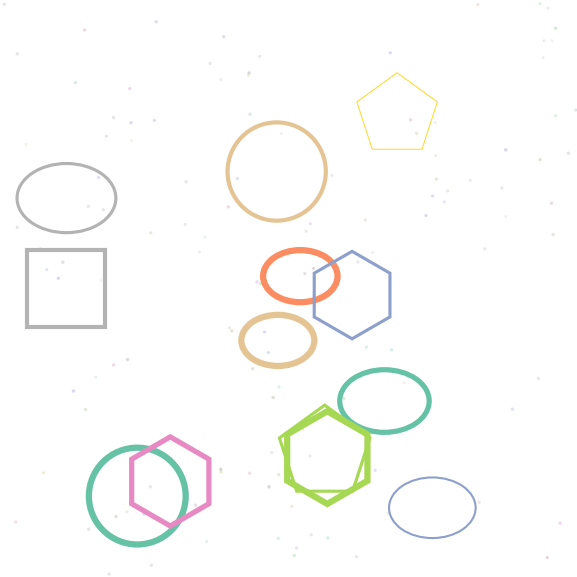[{"shape": "oval", "thickness": 2.5, "radius": 0.39, "center": [0.666, 0.305]}, {"shape": "circle", "thickness": 3, "radius": 0.42, "center": [0.238, 0.14]}, {"shape": "oval", "thickness": 3, "radius": 0.32, "center": [0.52, 0.521]}, {"shape": "oval", "thickness": 1, "radius": 0.37, "center": [0.749, 0.12]}, {"shape": "hexagon", "thickness": 1.5, "radius": 0.38, "center": [0.61, 0.488]}, {"shape": "hexagon", "thickness": 2.5, "radius": 0.39, "center": [0.295, 0.165]}, {"shape": "pentagon", "thickness": 1.5, "radius": 0.41, "center": [0.562, 0.215]}, {"shape": "hexagon", "thickness": 3, "radius": 0.4, "center": [0.567, 0.207]}, {"shape": "pentagon", "thickness": 0.5, "radius": 0.37, "center": [0.688, 0.8]}, {"shape": "circle", "thickness": 2, "radius": 0.43, "center": [0.479, 0.702]}, {"shape": "oval", "thickness": 3, "radius": 0.32, "center": [0.481, 0.41]}, {"shape": "oval", "thickness": 1.5, "radius": 0.43, "center": [0.115, 0.656]}, {"shape": "square", "thickness": 2, "radius": 0.33, "center": [0.114, 0.499]}]